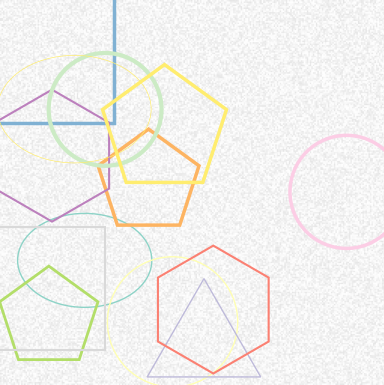[{"shape": "oval", "thickness": 1, "radius": 0.87, "center": [0.22, 0.324]}, {"shape": "circle", "thickness": 1, "radius": 0.85, "center": [0.448, 0.164]}, {"shape": "triangle", "thickness": 1, "radius": 0.85, "center": [0.53, 0.106]}, {"shape": "hexagon", "thickness": 1.5, "radius": 0.83, "center": [0.554, 0.196]}, {"shape": "square", "thickness": 2.5, "radius": 0.96, "center": [0.106, 0.872]}, {"shape": "pentagon", "thickness": 2.5, "radius": 0.69, "center": [0.386, 0.527]}, {"shape": "pentagon", "thickness": 2, "radius": 0.67, "center": [0.127, 0.175]}, {"shape": "circle", "thickness": 2.5, "radius": 0.73, "center": [0.9, 0.502]}, {"shape": "square", "thickness": 1.5, "radius": 0.8, "center": [0.114, 0.25]}, {"shape": "hexagon", "thickness": 1.5, "radius": 0.86, "center": [0.135, 0.596]}, {"shape": "circle", "thickness": 3, "radius": 0.73, "center": [0.273, 0.716]}, {"shape": "pentagon", "thickness": 2.5, "radius": 0.85, "center": [0.427, 0.663]}, {"shape": "oval", "thickness": 0.5, "radius": 1.0, "center": [0.193, 0.717]}]